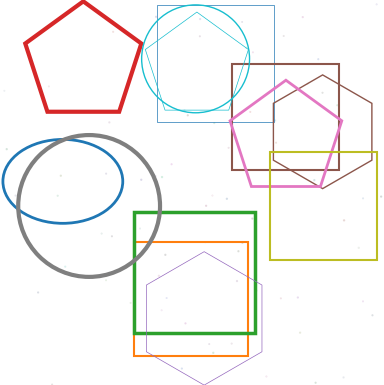[{"shape": "oval", "thickness": 2, "radius": 0.78, "center": [0.163, 0.529]}, {"shape": "square", "thickness": 0.5, "radius": 0.76, "center": [0.56, 0.834]}, {"shape": "square", "thickness": 1.5, "radius": 0.74, "center": [0.497, 0.222]}, {"shape": "square", "thickness": 2.5, "radius": 0.78, "center": [0.506, 0.292]}, {"shape": "pentagon", "thickness": 3, "radius": 0.79, "center": [0.216, 0.838]}, {"shape": "hexagon", "thickness": 0.5, "radius": 0.87, "center": [0.53, 0.173]}, {"shape": "square", "thickness": 1.5, "radius": 0.69, "center": [0.742, 0.696]}, {"shape": "hexagon", "thickness": 1, "radius": 0.74, "center": [0.838, 0.658]}, {"shape": "pentagon", "thickness": 2, "radius": 0.76, "center": [0.743, 0.639]}, {"shape": "circle", "thickness": 3, "radius": 0.92, "center": [0.231, 0.465]}, {"shape": "square", "thickness": 1.5, "radius": 0.7, "center": [0.84, 0.465]}, {"shape": "circle", "thickness": 1, "radius": 0.7, "center": [0.508, 0.847]}, {"shape": "pentagon", "thickness": 0.5, "radius": 0.7, "center": [0.511, 0.828]}]